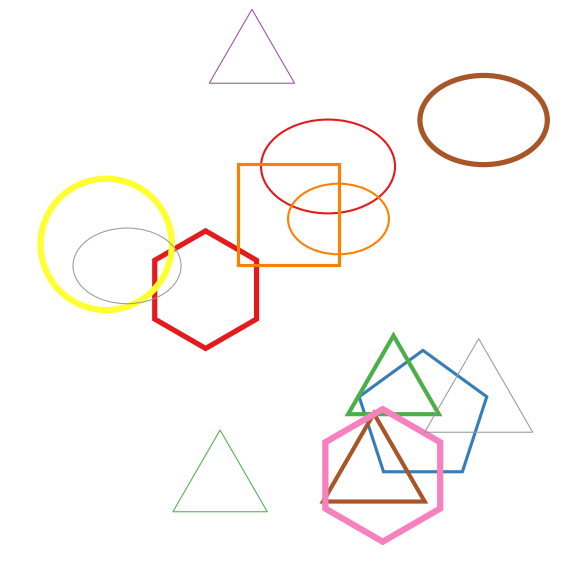[{"shape": "oval", "thickness": 1, "radius": 0.58, "center": [0.568, 0.711]}, {"shape": "hexagon", "thickness": 2.5, "radius": 0.51, "center": [0.356, 0.498]}, {"shape": "pentagon", "thickness": 1.5, "radius": 0.58, "center": [0.732, 0.276]}, {"shape": "triangle", "thickness": 0.5, "radius": 0.47, "center": [0.381, 0.16]}, {"shape": "triangle", "thickness": 2, "radius": 0.45, "center": [0.681, 0.327]}, {"shape": "triangle", "thickness": 0.5, "radius": 0.43, "center": [0.436, 0.898]}, {"shape": "oval", "thickness": 1, "radius": 0.44, "center": [0.586, 0.62]}, {"shape": "square", "thickness": 1.5, "radius": 0.44, "center": [0.5, 0.627]}, {"shape": "circle", "thickness": 3, "radius": 0.57, "center": [0.184, 0.576]}, {"shape": "oval", "thickness": 2.5, "radius": 0.55, "center": [0.837, 0.791]}, {"shape": "triangle", "thickness": 2, "radius": 0.51, "center": [0.647, 0.181]}, {"shape": "hexagon", "thickness": 3, "radius": 0.57, "center": [0.663, 0.176]}, {"shape": "oval", "thickness": 0.5, "radius": 0.47, "center": [0.22, 0.539]}, {"shape": "triangle", "thickness": 0.5, "radius": 0.54, "center": [0.829, 0.305]}]